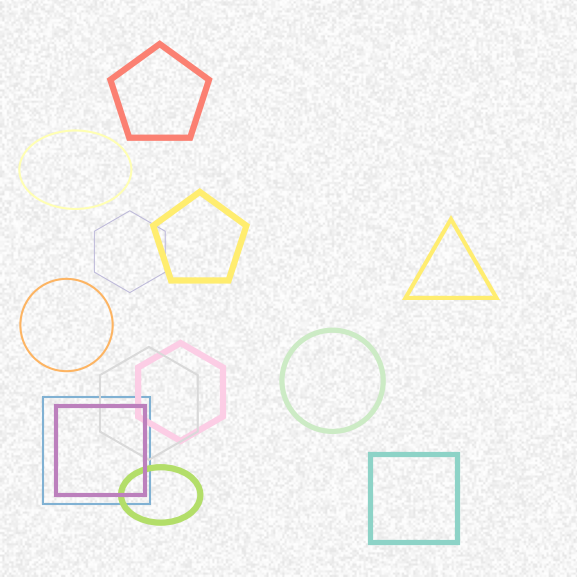[{"shape": "square", "thickness": 2.5, "radius": 0.38, "center": [0.716, 0.137]}, {"shape": "oval", "thickness": 1, "radius": 0.49, "center": [0.131, 0.705]}, {"shape": "hexagon", "thickness": 0.5, "radius": 0.35, "center": [0.225, 0.563]}, {"shape": "pentagon", "thickness": 3, "radius": 0.45, "center": [0.277, 0.833]}, {"shape": "square", "thickness": 1, "radius": 0.46, "center": [0.168, 0.218]}, {"shape": "circle", "thickness": 1, "radius": 0.4, "center": [0.115, 0.436]}, {"shape": "oval", "thickness": 3, "radius": 0.34, "center": [0.278, 0.142]}, {"shape": "hexagon", "thickness": 3, "radius": 0.42, "center": [0.313, 0.32]}, {"shape": "hexagon", "thickness": 1, "radius": 0.49, "center": [0.258, 0.301]}, {"shape": "square", "thickness": 2, "radius": 0.38, "center": [0.174, 0.219]}, {"shape": "circle", "thickness": 2.5, "radius": 0.44, "center": [0.576, 0.34]}, {"shape": "pentagon", "thickness": 3, "radius": 0.42, "center": [0.346, 0.582]}, {"shape": "triangle", "thickness": 2, "radius": 0.45, "center": [0.781, 0.529]}]